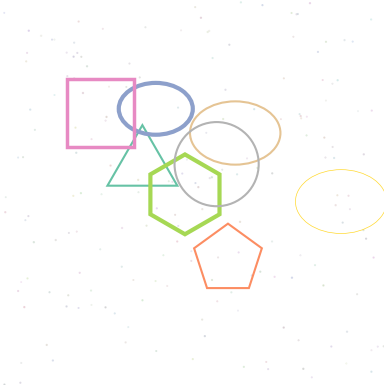[{"shape": "triangle", "thickness": 1.5, "radius": 0.52, "center": [0.37, 0.57]}, {"shape": "pentagon", "thickness": 1.5, "radius": 0.46, "center": [0.592, 0.327]}, {"shape": "oval", "thickness": 3, "radius": 0.48, "center": [0.405, 0.717]}, {"shape": "square", "thickness": 2.5, "radius": 0.44, "center": [0.261, 0.707]}, {"shape": "hexagon", "thickness": 3, "radius": 0.52, "center": [0.48, 0.495]}, {"shape": "oval", "thickness": 0.5, "radius": 0.59, "center": [0.886, 0.476]}, {"shape": "oval", "thickness": 1.5, "radius": 0.59, "center": [0.611, 0.655]}, {"shape": "circle", "thickness": 1.5, "radius": 0.55, "center": [0.563, 0.574]}]